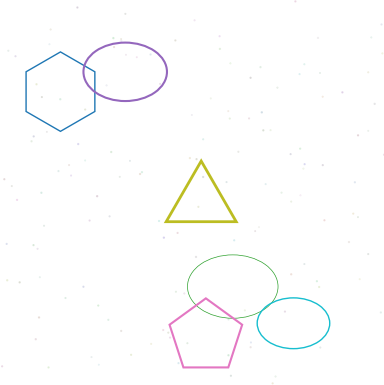[{"shape": "hexagon", "thickness": 1, "radius": 0.52, "center": [0.157, 0.762]}, {"shape": "oval", "thickness": 0.5, "radius": 0.59, "center": [0.605, 0.256]}, {"shape": "oval", "thickness": 1.5, "radius": 0.54, "center": [0.325, 0.813]}, {"shape": "pentagon", "thickness": 1.5, "radius": 0.5, "center": [0.535, 0.126]}, {"shape": "triangle", "thickness": 2, "radius": 0.53, "center": [0.523, 0.477]}, {"shape": "oval", "thickness": 1, "radius": 0.47, "center": [0.762, 0.16]}]